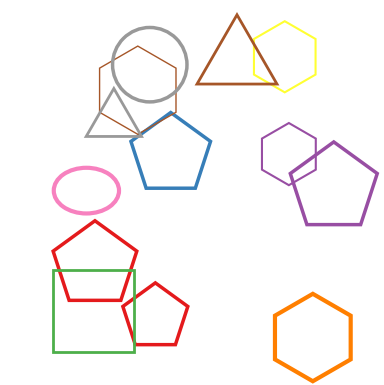[{"shape": "pentagon", "thickness": 2.5, "radius": 0.57, "center": [0.247, 0.312]}, {"shape": "pentagon", "thickness": 2.5, "radius": 0.44, "center": [0.403, 0.177]}, {"shape": "pentagon", "thickness": 2.5, "radius": 0.54, "center": [0.443, 0.599]}, {"shape": "square", "thickness": 2, "radius": 0.53, "center": [0.243, 0.193]}, {"shape": "pentagon", "thickness": 2.5, "radius": 0.59, "center": [0.867, 0.513]}, {"shape": "hexagon", "thickness": 1.5, "radius": 0.4, "center": [0.75, 0.6]}, {"shape": "hexagon", "thickness": 3, "radius": 0.57, "center": [0.813, 0.123]}, {"shape": "hexagon", "thickness": 1.5, "radius": 0.46, "center": [0.74, 0.853]}, {"shape": "hexagon", "thickness": 1, "radius": 0.57, "center": [0.358, 0.766]}, {"shape": "triangle", "thickness": 2, "radius": 0.6, "center": [0.616, 0.842]}, {"shape": "oval", "thickness": 3, "radius": 0.42, "center": [0.224, 0.505]}, {"shape": "triangle", "thickness": 2, "radius": 0.42, "center": [0.296, 0.687]}, {"shape": "circle", "thickness": 2.5, "radius": 0.48, "center": [0.389, 0.832]}]